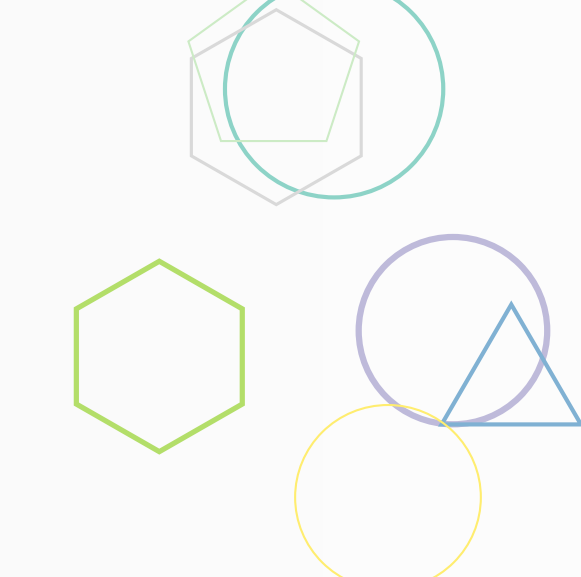[{"shape": "circle", "thickness": 2, "radius": 0.94, "center": [0.575, 0.845]}, {"shape": "circle", "thickness": 3, "radius": 0.81, "center": [0.779, 0.427]}, {"shape": "triangle", "thickness": 2, "radius": 0.69, "center": [0.88, 0.333]}, {"shape": "hexagon", "thickness": 2.5, "radius": 0.82, "center": [0.274, 0.382]}, {"shape": "hexagon", "thickness": 1.5, "radius": 0.84, "center": [0.475, 0.814]}, {"shape": "pentagon", "thickness": 1, "radius": 0.77, "center": [0.471, 0.88]}, {"shape": "circle", "thickness": 1, "radius": 0.8, "center": [0.668, 0.138]}]